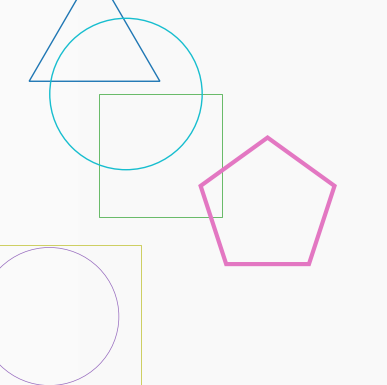[{"shape": "triangle", "thickness": 1, "radius": 0.97, "center": [0.244, 0.886]}, {"shape": "square", "thickness": 0.5, "radius": 0.8, "center": [0.414, 0.596]}, {"shape": "circle", "thickness": 0.5, "radius": 0.9, "center": [0.127, 0.178]}, {"shape": "pentagon", "thickness": 3, "radius": 0.91, "center": [0.69, 0.461]}, {"shape": "square", "thickness": 0.5, "radius": 0.91, "center": [0.181, 0.183]}, {"shape": "circle", "thickness": 1, "radius": 0.98, "center": [0.325, 0.756]}]